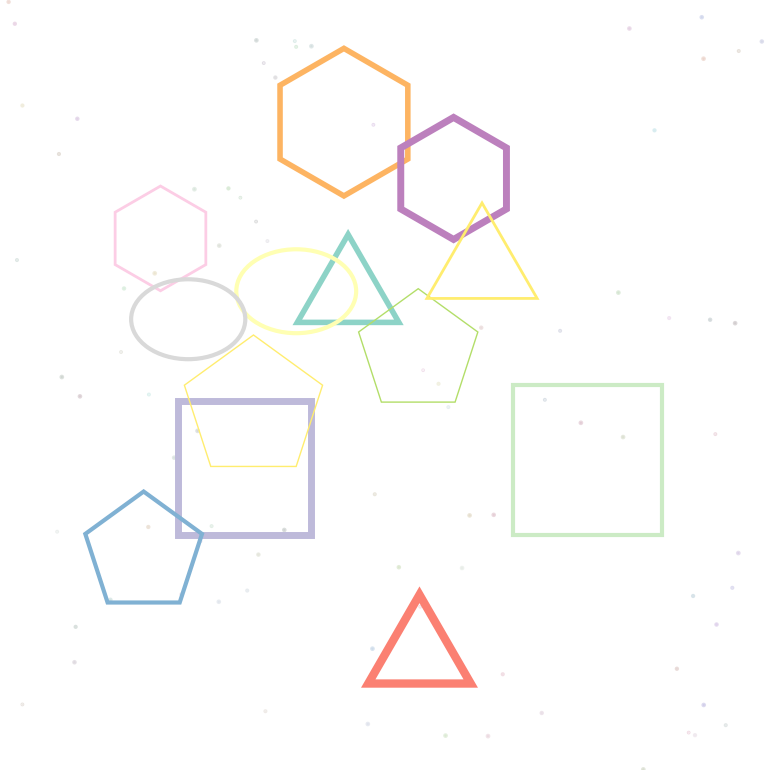[{"shape": "triangle", "thickness": 2, "radius": 0.38, "center": [0.452, 0.619]}, {"shape": "oval", "thickness": 1.5, "radius": 0.39, "center": [0.385, 0.622]}, {"shape": "square", "thickness": 2.5, "radius": 0.43, "center": [0.318, 0.392]}, {"shape": "triangle", "thickness": 3, "radius": 0.38, "center": [0.545, 0.151]}, {"shape": "pentagon", "thickness": 1.5, "radius": 0.4, "center": [0.187, 0.282]}, {"shape": "hexagon", "thickness": 2, "radius": 0.48, "center": [0.447, 0.841]}, {"shape": "pentagon", "thickness": 0.5, "radius": 0.41, "center": [0.543, 0.544]}, {"shape": "hexagon", "thickness": 1, "radius": 0.34, "center": [0.208, 0.69]}, {"shape": "oval", "thickness": 1.5, "radius": 0.37, "center": [0.244, 0.585]}, {"shape": "hexagon", "thickness": 2.5, "radius": 0.4, "center": [0.589, 0.768]}, {"shape": "square", "thickness": 1.5, "radius": 0.49, "center": [0.763, 0.402]}, {"shape": "pentagon", "thickness": 0.5, "radius": 0.47, "center": [0.329, 0.471]}, {"shape": "triangle", "thickness": 1, "radius": 0.41, "center": [0.626, 0.654]}]